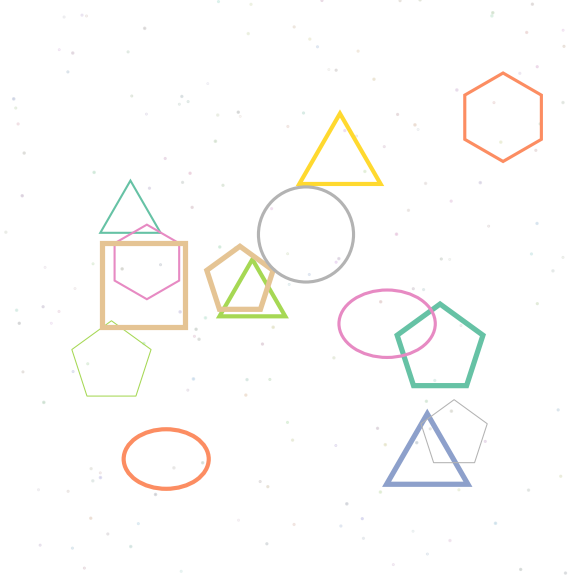[{"shape": "triangle", "thickness": 1, "radius": 0.3, "center": [0.226, 0.626]}, {"shape": "pentagon", "thickness": 2.5, "radius": 0.39, "center": [0.762, 0.395]}, {"shape": "hexagon", "thickness": 1.5, "radius": 0.38, "center": [0.871, 0.796]}, {"shape": "oval", "thickness": 2, "radius": 0.37, "center": [0.288, 0.204]}, {"shape": "triangle", "thickness": 2.5, "radius": 0.41, "center": [0.74, 0.201]}, {"shape": "oval", "thickness": 1.5, "radius": 0.42, "center": [0.67, 0.439]}, {"shape": "hexagon", "thickness": 1, "radius": 0.32, "center": [0.254, 0.546]}, {"shape": "pentagon", "thickness": 0.5, "radius": 0.36, "center": [0.193, 0.372]}, {"shape": "triangle", "thickness": 2, "radius": 0.33, "center": [0.437, 0.484]}, {"shape": "triangle", "thickness": 2, "radius": 0.41, "center": [0.589, 0.721]}, {"shape": "square", "thickness": 2.5, "radius": 0.36, "center": [0.248, 0.506]}, {"shape": "pentagon", "thickness": 2.5, "radius": 0.3, "center": [0.415, 0.512]}, {"shape": "circle", "thickness": 1.5, "radius": 0.41, "center": [0.53, 0.593]}, {"shape": "pentagon", "thickness": 0.5, "radius": 0.3, "center": [0.786, 0.247]}]